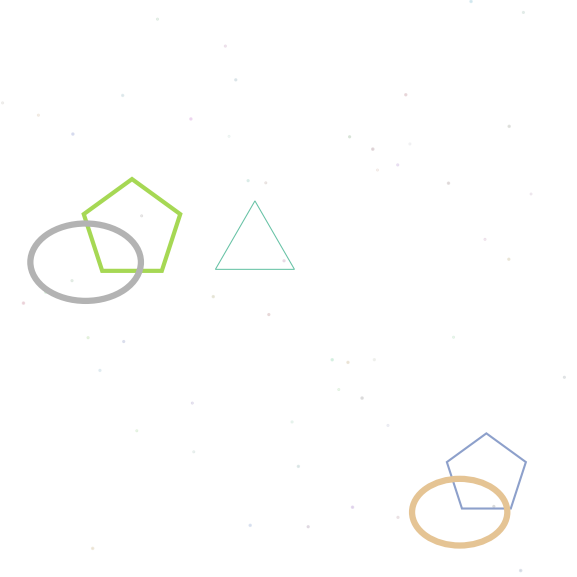[{"shape": "triangle", "thickness": 0.5, "radius": 0.4, "center": [0.441, 0.572]}, {"shape": "pentagon", "thickness": 1, "radius": 0.36, "center": [0.842, 0.177]}, {"shape": "pentagon", "thickness": 2, "radius": 0.44, "center": [0.229, 0.601]}, {"shape": "oval", "thickness": 3, "radius": 0.41, "center": [0.796, 0.112]}, {"shape": "oval", "thickness": 3, "radius": 0.48, "center": [0.148, 0.545]}]